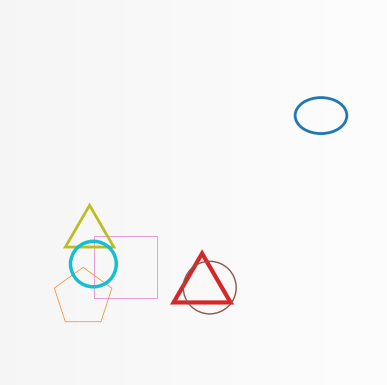[{"shape": "oval", "thickness": 2, "radius": 0.33, "center": [0.828, 0.7]}, {"shape": "pentagon", "thickness": 0.5, "radius": 0.39, "center": [0.214, 0.228]}, {"shape": "triangle", "thickness": 3, "radius": 0.42, "center": [0.521, 0.257]}, {"shape": "circle", "thickness": 1, "radius": 0.34, "center": [0.541, 0.253]}, {"shape": "square", "thickness": 0.5, "radius": 0.4, "center": [0.324, 0.306]}, {"shape": "triangle", "thickness": 2, "radius": 0.36, "center": [0.231, 0.394]}, {"shape": "circle", "thickness": 2.5, "radius": 0.3, "center": [0.241, 0.314]}]